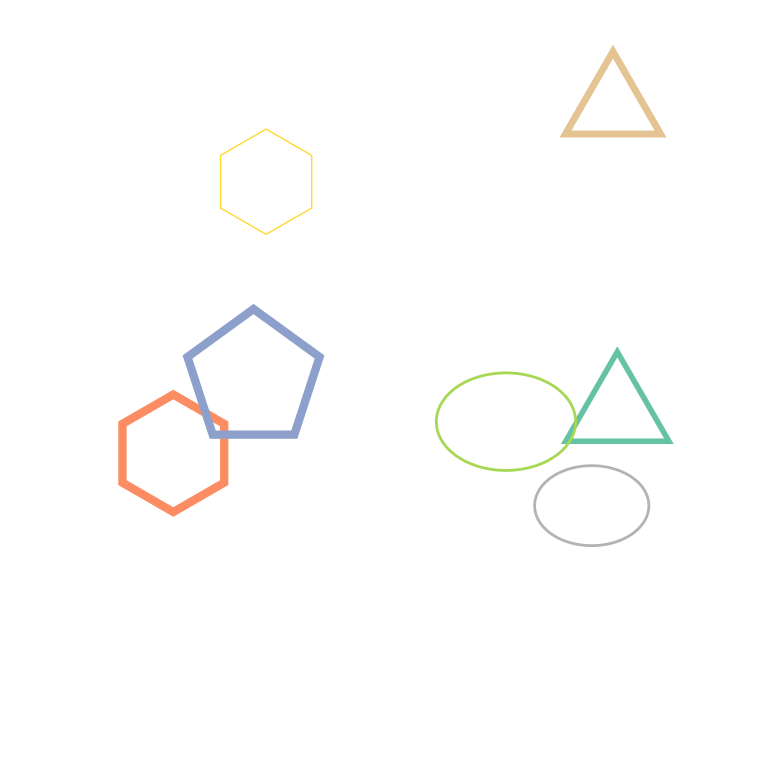[{"shape": "triangle", "thickness": 2, "radius": 0.39, "center": [0.802, 0.466]}, {"shape": "hexagon", "thickness": 3, "radius": 0.38, "center": [0.225, 0.411]}, {"shape": "pentagon", "thickness": 3, "radius": 0.45, "center": [0.329, 0.508]}, {"shape": "oval", "thickness": 1, "radius": 0.45, "center": [0.657, 0.452]}, {"shape": "hexagon", "thickness": 0.5, "radius": 0.34, "center": [0.346, 0.764]}, {"shape": "triangle", "thickness": 2.5, "radius": 0.36, "center": [0.796, 0.862]}, {"shape": "oval", "thickness": 1, "radius": 0.37, "center": [0.768, 0.343]}]